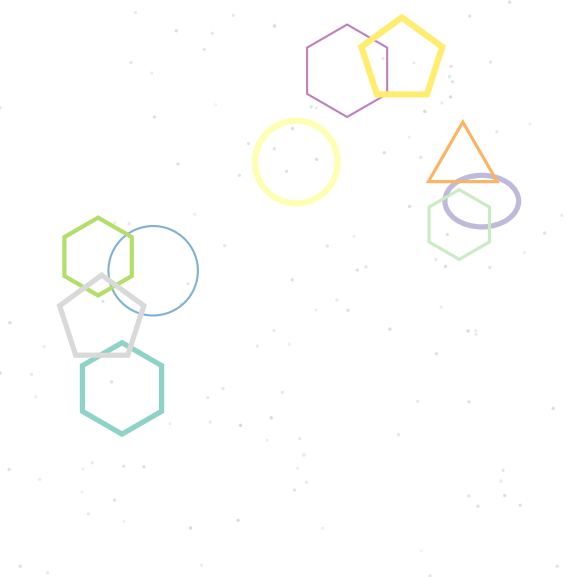[{"shape": "hexagon", "thickness": 2.5, "radius": 0.4, "center": [0.211, 0.327]}, {"shape": "circle", "thickness": 3, "radius": 0.36, "center": [0.513, 0.718]}, {"shape": "oval", "thickness": 2.5, "radius": 0.32, "center": [0.834, 0.651]}, {"shape": "circle", "thickness": 1, "radius": 0.39, "center": [0.265, 0.53]}, {"shape": "triangle", "thickness": 1.5, "radius": 0.34, "center": [0.801, 0.719]}, {"shape": "hexagon", "thickness": 2, "radius": 0.34, "center": [0.17, 0.555]}, {"shape": "pentagon", "thickness": 2.5, "radius": 0.38, "center": [0.176, 0.446]}, {"shape": "hexagon", "thickness": 1, "radius": 0.4, "center": [0.601, 0.877]}, {"shape": "hexagon", "thickness": 1.5, "radius": 0.3, "center": [0.795, 0.61]}, {"shape": "pentagon", "thickness": 3, "radius": 0.37, "center": [0.696, 0.895]}]